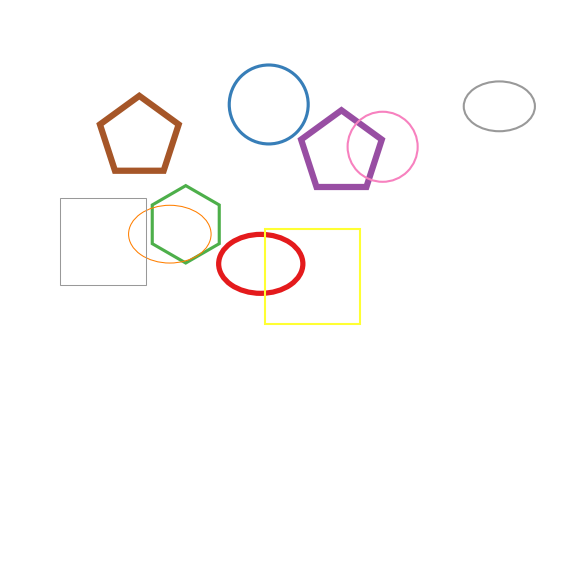[{"shape": "oval", "thickness": 2.5, "radius": 0.36, "center": [0.452, 0.542]}, {"shape": "circle", "thickness": 1.5, "radius": 0.34, "center": [0.465, 0.818]}, {"shape": "hexagon", "thickness": 1.5, "radius": 0.33, "center": [0.322, 0.611]}, {"shape": "pentagon", "thickness": 3, "radius": 0.37, "center": [0.591, 0.735]}, {"shape": "oval", "thickness": 0.5, "radius": 0.36, "center": [0.294, 0.594]}, {"shape": "square", "thickness": 1, "radius": 0.41, "center": [0.541, 0.521]}, {"shape": "pentagon", "thickness": 3, "radius": 0.36, "center": [0.241, 0.761]}, {"shape": "circle", "thickness": 1, "radius": 0.3, "center": [0.663, 0.745]}, {"shape": "square", "thickness": 0.5, "radius": 0.37, "center": [0.179, 0.581]}, {"shape": "oval", "thickness": 1, "radius": 0.31, "center": [0.865, 0.815]}]